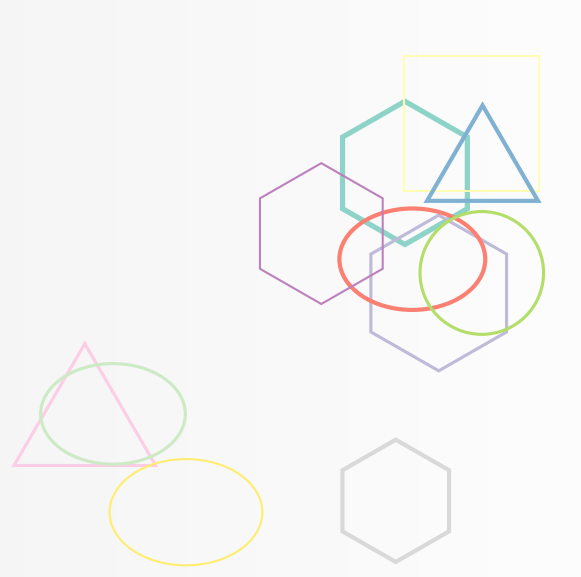[{"shape": "hexagon", "thickness": 2.5, "radius": 0.62, "center": [0.697, 0.7]}, {"shape": "square", "thickness": 1, "radius": 0.58, "center": [0.812, 0.785]}, {"shape": "hexagon", "thickness": 1.5, "radius": 0.67, "center": [0.755, 0.492]}, {"shape": "oval", "thickness": 2, "radius": 0.63, "center": [0.709, 0.55]}, {"shape": "triangle", "thickness": 2, "radius": 0.55, "center": [0.83, 0.706]}, {"shape": "circle", "thickness": 1.5, "radius": 0.53, "center": [0.829, 0.526]}, {"shape": "triangle", "thickness": 1.5, "radius": 0.7, "center": [0.146, 0.263]}, {"shape": "hexagon", "thickness": 2, "radius": 0.53, "center": [0.681, 0.132]}, {"shape": "hexagon", "thickness": 1, "radius": 0.61, "center": [0.553, 0.595]}, {"shape": "oval", "thickness": 1.5, "radius": 0.62, "center": [0.194, 0.282]}, {"shape": "oval", "thickness": 1, "radius": 0.66, "center": [0.32, 0.112]}]